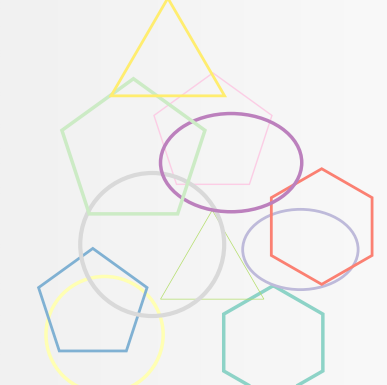[{"shape": "hexagon", "thickness": 2.5, "radius": 0.74, "center": [0.705, 0.11]}, {"shape": "circle", "thickness": 2.5, "radius": 0.76, "center": [0.27, 0.131]}, {"shape": "oval", "thickness": 2, "radius": 0.74, "center": [0.775, 0.352]}, {"shape": "hexagon", "thickness": 2, "radius": 0.75, "center": [0.83, 0.412]}, {"shape": "pentagon", "thickness": 2, "radius": 0.74, "center": [0.24, 0.208]}, {"shape": "triangle", "thickness": 0.5, "radius": 0.77, "center": [0.548, 0.3]}, {"shape": "pentagon", "thickness": 1, "radius": 0.8, "center": [0.55, 0.651]}, {"shape": "circle", "thickness": 3, "radius": 0.93, "center": [0.393, 0.365]}, {"shape": "oval", "thickness": 2.5, "radius": 0.91, "center": [0.596, 0.578]}, {"shape": "pentagon", "thickness": 2.5, "radius": 0.97, "center": [0.344, 0.601]}, {"shape": "triangle", "thickness": 2, "radius": 0.85, "center": [0.433, 0.836]}]